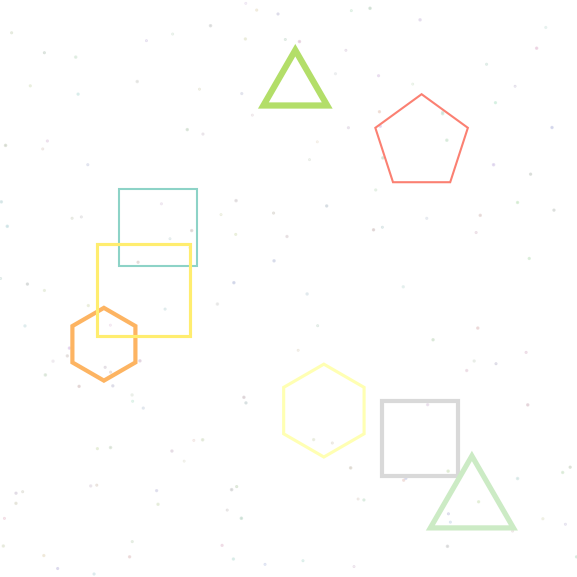[{"shape": "square", "thickness": 1, "radius": 0.34, "center": [0.274, 0.605]}, {"shape": "hexagon", "thickness": 1.5, "radius": 0.4, "center": [0.561, 0.288]}, {"shape": "pentagon", "thickness": 1, "radius": 0.42, "center": [0.73, 0.752]}, {"shape": "hexagon", "thickness": 2, "radius": 0.31, "center": [0.18, 0.403]}, {"shape": "triangle", "thickness": 3, "radius": 0.32, "center": [0.511, 0.848]}, {"shape": "square", "thickness": 2, "radius": 0.33, "center": [0.727, 0.24]}, {"shape": "triangle", "thickness": 2.5, "radius": 0.42, "center": [0.817, 0.127]}, {"shape": "square", "thickness": 1.5, "radius": 0.4, "center": [0.249, 0.497]}]